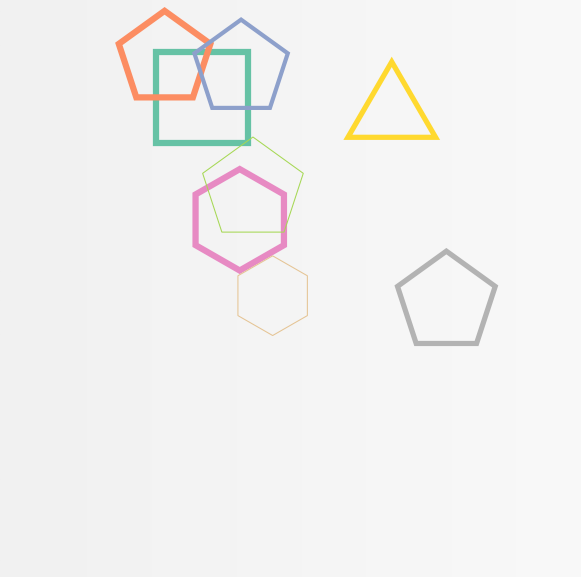[{"shape": "square", "thickness": 3, "radius": 0.39, "center": [0.348, 0.83]}, {"shape": "pentagon", "thickness": 3, "radius": 0.41, "center": [0.283, 0.898]}, {"shape": "pentagon", "thickness": 2, "radius": 0.42, "center": [0.415, 0.881]}, {"shape": "hexagon", "thickness": 3, "radius": 0.44, "center": [0.412, 0.619]}, {"shape": "pentagon", "thickness": 0.5, "radius": 0.46, "center": [0.435, 0.671]}, {"shape": "triangle", "thickness": 2.5, "radius": 0.44, "center": [0.674, 0.805]}, {"shape": "hexagon", "thickness": 0.5, "radius": 0.34, "center": [0.469, 0.487]}, {"shape": "pentagon", "thickness": 2.5, "radius": 0.44, "center": [0.768, 0.476]}]